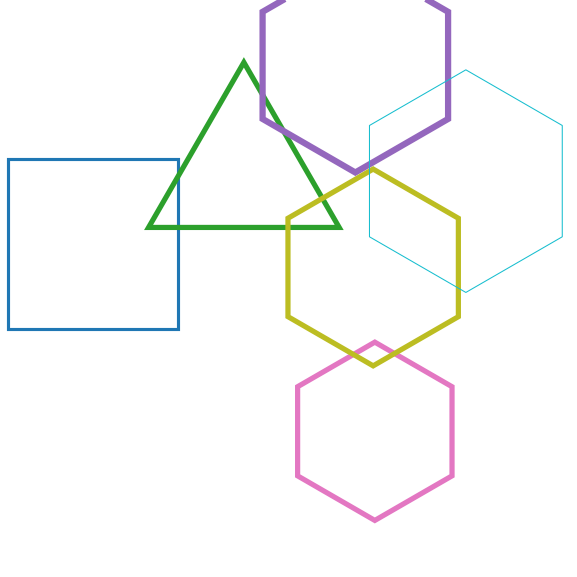[{"shape": "square", "thickness": 1.5, "radius": 0.73, "center": [0.161, 0.577]}, {"shape": "triangle", "thickness": 2.5, "radius": 0.95, "center": [0.422, 0.701]}, {"shape": "hexagon", "thickness": 3, "radius": 0.93, "center": [0.615, 0.886]}, {"shape": "hexagon", "thickness": 2.5, "radius": 0.77, "center": [0.649, 0.252]}, {"shape": "hexagon", "thickness": 2.5, "radius": 0.85, "center": [0.646, 0.536]}, {"shape": "hexagon", "thickness": 0.5, "radius": 0.96, "center": [0.807, 0.685]}]